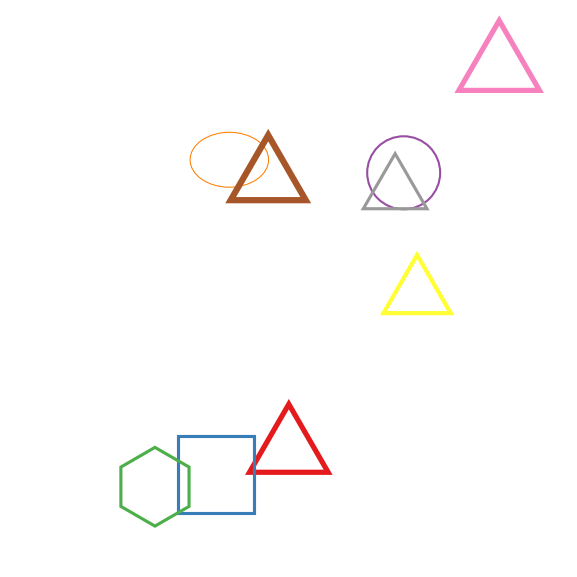[{"shape": "triangle", "thickness": 2.5, "radius": 0.39, "center": [0.5, 0.221]}, {"shape": "square", "thickness": 1.5, "radius": 0.33, "center": [0.374, 0.178]}, {"shape": "hexagon", "thickness": 1.5, "radius": 0.34, "center": [0.268, 0.156]}, {"shape": "circle", "thickness": 1, "radius": 0.32, "center": [0.699, 0.7]}, {"shape": "oval", "thickness": 0.5, "radius": 0.34, "center": [0.397, 0.723]}, {"shape": "triangle", "thickness": 2, "radius": 0.34, "center": [0.722, 0.49]}, {"shape": "triangle", "thickness": 3, "radius": 0.38, "center": [0.464, 0.69]}, {"shape": "triangle", "thickness": 2.5, "radius": 0.4, "center": [0.864, 0.883]}, {"shape": "triangle", "thickness": 1.5, "radius": 0.32, "center": [0.684, 0.669]}]